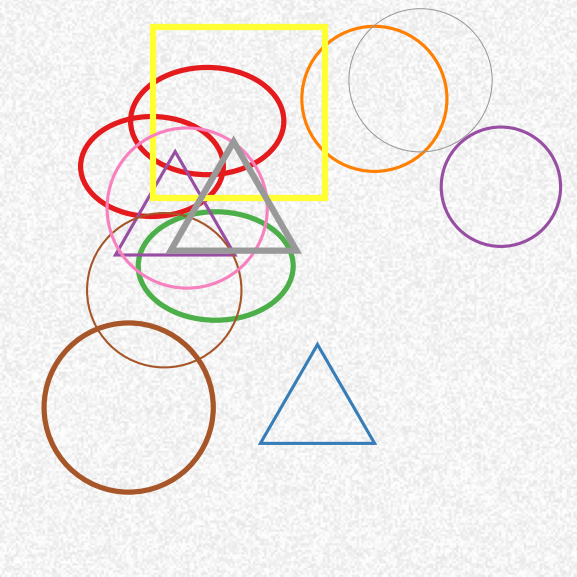[{"shape": "oval", "thickness": 2.5, "radius": 0.66, "center": [0.359, 0.789]}, {"shape": "oval", "thickness": 2.5, "radius": 0.62, "center": [0.263, 0.711]}, {"shape": "triangle", "thickness": 1.5, "radius": 0.57, "center": [0.55, 0.288]}, {"shape": "oval", "thickness": 2.5, "radius": 0.67, "center": [0.373, 0.539]}, {"shape": "circle", "thickness": 1.5, "radius": 0.52, "center": [0.867, 0.676]}, {"shape": "triangle", "thickness": 1.5, "radius": 0.6, "center": [0.303, 0.617]}, {"shape": "circle", "thickness": 1.5, "radius": 0.63, "center": [0.648, 0.828]}, {"shape": "square", "thickness": 3, "radius": 0.74, "center": [0.413, 0.804]}, {"shape": "circle", "thickness": 1, "radius": 0.67, "center": [0.284, 0.497]}, {"shape": "circle", "thickness": 2.5, "radius": 0.73, "center": [0.223, 0.293]}, {"shape": "circle", "thickness": 1.5, "radius": 0.69, "center": [0.324, 0.639]}, {"shape": "circle", "thickness": 0.5, "radius": 0.62, "center": [0.728, 0.86]}, {"shape": "triangle", "thickness": 3, "radius": 0.63, "center": [0.405, 0.628]}]